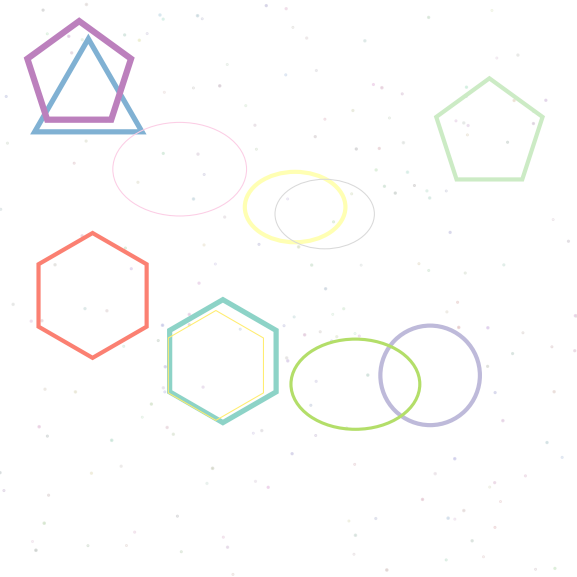[{"shape": "hexagon", "thickness": 2.5, "radius": 0.53, "center": [0.386, 0.374]}, {"shape": "oval", "thickness": 2, "radius": 0.44, "center": [0.511, 0.641]}, {"shape": "circle", "thickness": 2, "radius": 0.43, "center": [0.745, 0.349]}, {"shape": "hexagon", "thickness": 2, "radius": 0.54, "center": [0.16, 0.488]}, {"shape": "triangle", "thickness": 2.5, "radius": 0.54, "center": [0.153, 0.825]}, {"shape": "oval", "thickness": 1.5, "radius": 0.56, "center": [0.615, 0.334]}, {"shape": "oval", "thickness": 0.5, "radius": 0.58, "center": [0.311, 0.706]}, {"shape": "oval", "thickness": 0.5, "radius": 0.43, "center": [0.562, 0.628]}, {"shape": "pentagon", "thickness": 3, "radius": 0.47, "center": [0.137, 0.868]}, {"shape": "pentagon", "thickness": 2, "radius": 0.48, "center": [0.847, 0.767]}, {"shape": "hexagon", "thickness": 0.5, "radius": 0.48, "center": [0.374, 0.366]}]